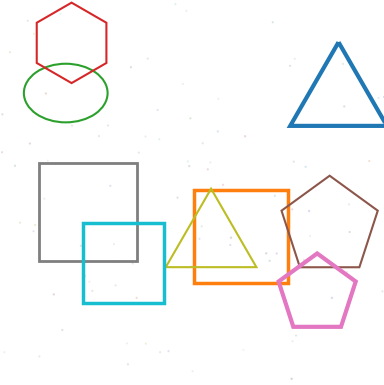[{"shape": "triangle", "thickness": 3, "radius": 0.72, "center": [0.879, 0.746]}, {"shape": "square", "thickness": 2.5, "radius": 0.61, "center": [0.626, 0.386]}, {"shape": "oval", "thickness": 1.5, "radius": 0.54, "center": [0.171, 0.758]}, {"shape": "hexagon", "thickness": 1.5, "radius": 0.52, "center": [0.186, 0.889]}, {"shape": "pentagon", "thickness": 1.5, "radius": 0.66, "center": [0.856, 0.412]}, {"shape": "pentagon", "thickness": 3, "radius": 0.53, "center": [0.824, 0.236]}, {"shape": "square", "thickness": 2, "radius": 0.64, "center": [0.228, 0.449]}, {"shape": "triangle", "thickness": 1.5, "radius": 0.68, "center": [0.548, 0.374]}, {"shape": "square", "thickness": 2.5, "radius": 0.52, "center": [0.32, 0.317]}]